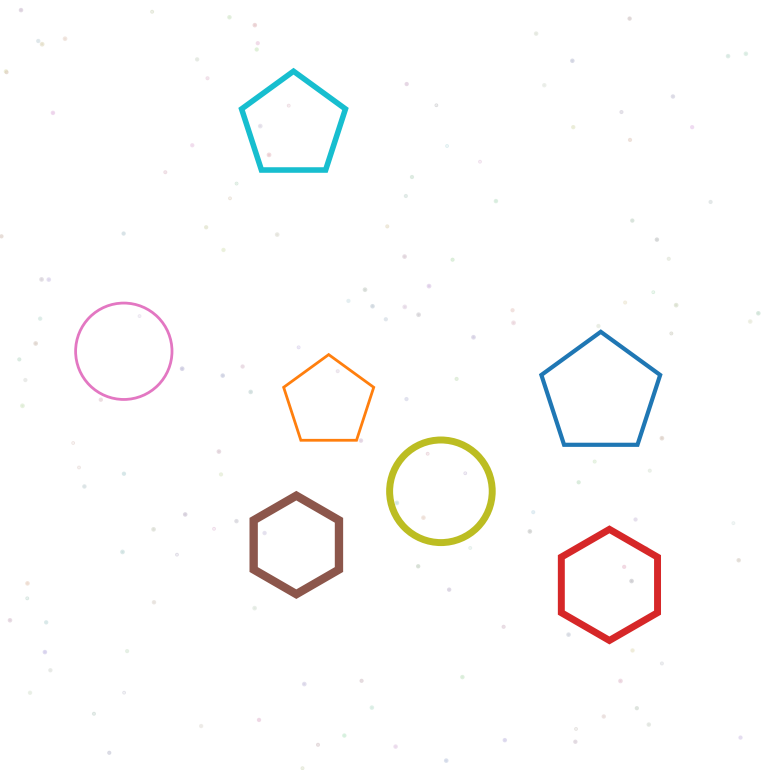[{"shape": "pentagon", "thickness": 1.5, "radius": 0.41, "center": [0.78, 0.488]}, {"shape": "pentagon", "thickness": 1, "radius": 0.31, "center": [0.427, 0.478]}, {"shape": "hexagon", "thickness": 2.5, "radius": 0.36, "center": [0.791, 0.24]}, {"shape": "hexagon", "thickness": 3, "radius": 0.32, "center": [0.385, 0.292]}, {"shape": "circle", "thickness": 1, "radius": 0.31, "center": [0.161, 0.544]}, {"shape": "circle", "thickness": 2.5, "radius": 0.33, "center": [0.573, 0.362]}, {"shape": "pentagon", "thickness": 2, "radius": 0.35, "center": [0.381, 0.837]}]